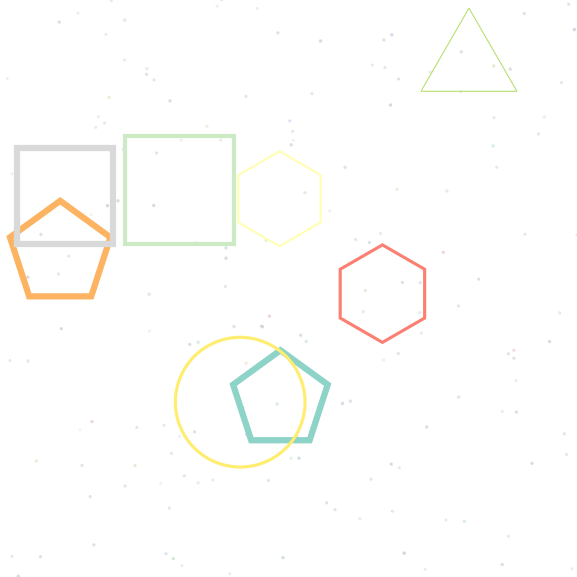[{"shape": "pentagon", "thickness": 3, "radius": 0.43, "center": [0.486, 0.306]}, {"shape": "hexagon", "thickness": 1, "radius": 0.41, "center": [0.484, 0.655]}, {"shape": "hexagon", "thickness": 1.5, "radius": 0.42, "center": [0.662, 0.491]}, {"shape": "pentagon", "thickness": 3, "radius": 0.46, "center": [0.104, 0.56]}, {"shape": "triangle", "thickness": 0.5, "radius": 0.48, "center": [0.812, 0.889]}, {"shape": "square", "thickness": 3, "radius": 0.42, "center": [0.113, 0.659]}, {"shape": "square", "thickness": 2, "radius": 0.47, "center": [0.311, 0.67]}, {"shape": "circle", "thickness": 1.5, "radius": 0.56, "center": [0.416, 0.303]}]